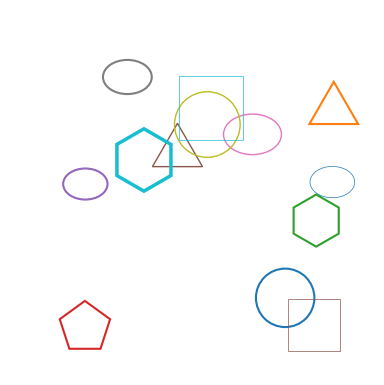[{"shape": "oval", "thickness": 0.5, "radius": 0.29, "center": [0.863, 0.527]}, {"shape": "circle", "thickness": 1.5, "radius": 0.38, "center": [0.741, 0.226]}, {"shape": "triangle", "thickness": 1.5, "radius": 0.37, "center": [0.867, 0.714]}, {"shape": "hexagon", "thickness": 1.5, "radius": 0.34, "center": [0.821, 0.427]}, {"shape": "pentagon", "thickness": 1.5, "radius": 0.34, "center": [0.221, 0.15]}, {"shape": "oval", "thickness": 1.5, "radius": 0.29, "center": [0.222, 0.522]}, {"shape": "triangle", "thickness": 1, "radius": 0.38, "center": [0.461, 0.605]}, {"shape": "square", "thickness": 0.5, "radius": 0.34, "center": [0.816, 0.156]}, {"shape": "oval", "thickness": 1, "radius": 0.38, "center": [0.656, 0.651]}, {"shape": "oval", "thickness": 1.5, "radius": 0.32, "center": [0.331, 0.8]}, {"shape": "circle", "thickness": 1, "radius": 0.43, "center": [0.539, 0.676]}, {"shape": "square", "thickness": 0.5, "radius": 0.42, "center": [0.547, 0.72]}, {"shape": "hexagon", "thickness": 2.5, "radius": 0.41, "center": [0.374, 0.584]}]